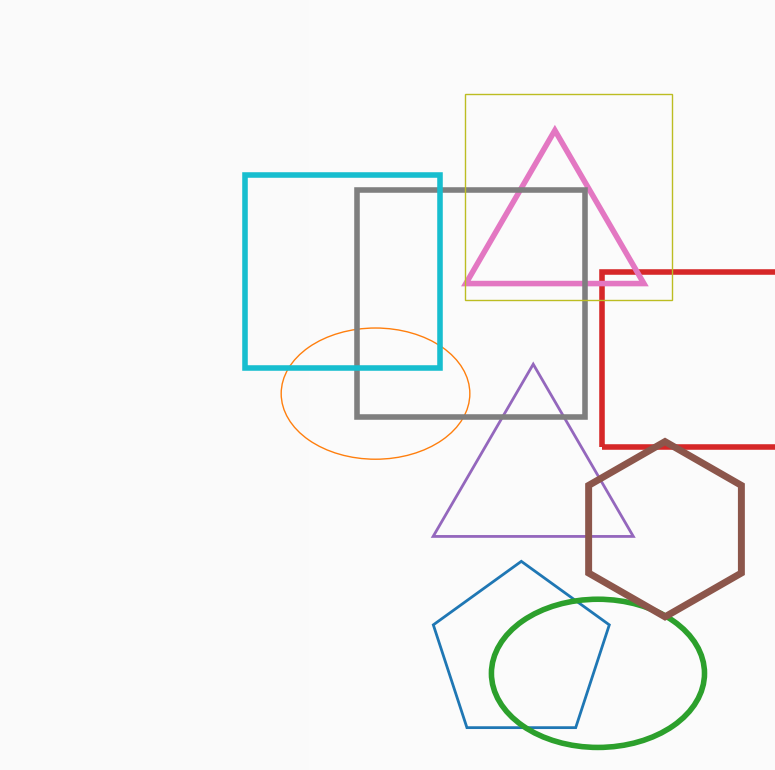[{"shape": "pentagon", "thickness": 1, "radius": 0.6, "center": [0.673, 0.152]}, {"shape": "oval", "thickness": 0.5, "radius": 0.61, "center": [0.485, 0.489]}, {"shape": "oval", "thickness": 2, "radius": 0.69, "center": [0.772, 0.126]}, {"shape": "square", "thickness": 2, "radius": 0.57, "center": [0.891, 0.533]}, {"shape": "triangle", "thickness": 1, "radius": 0.75, "center": [0.688, 0.378]}, {"shape": "hexagon", "thickness": 2.5, "radius": 0.57, "center": [0.858, 0.313]}, {"shape": "triangle", "thickness": 2, "radius": 0.66, "center": [0.716, 0.698]}, {"shape": "square", "thickness": 2, "radius": 0.74, "center": [0.608, 0.606]}, {"shape": "square", "thickness": 0.5, "radius": 0.67, "center": [0.733, 0.744]}, {"shape": "square", "thickness": 2, "radius": 0.63, "center": [0.442, 0.648]}]